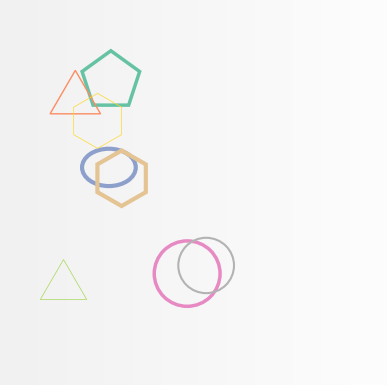[{"shape": "pentagon", "thickness": 2.5, "radius": 0.39, "center": [0.286, 0.79]}, {"shape": "triangle", "thickness": 1, "radius": 0.38, "center": [0.194, 0.742]}, {"shape": "oval", "thickness": 3, "radius": 0.35, "center": [0.281, 0.565]}, {"shape": "circle", "thickness": 2.5, "radius": 0.42, "center": [0.483, 0.289]}, {"shape": "triangle", "thickness": 0.5, "radius": 0.35, "center": [0.164, 0.257]}, {"shape": "hexagon", "thickness": 0.5, "radius": 0.36, "center": [0.252, 0.686]}, {"shape": "hexagon", "thickness": 3, "radius": 0.36, "center": [0.314, 0.537]}, {"shape": "circle", "thickness": 1.5, "radius": 0.36, "center": [0.532, 0.31]}]